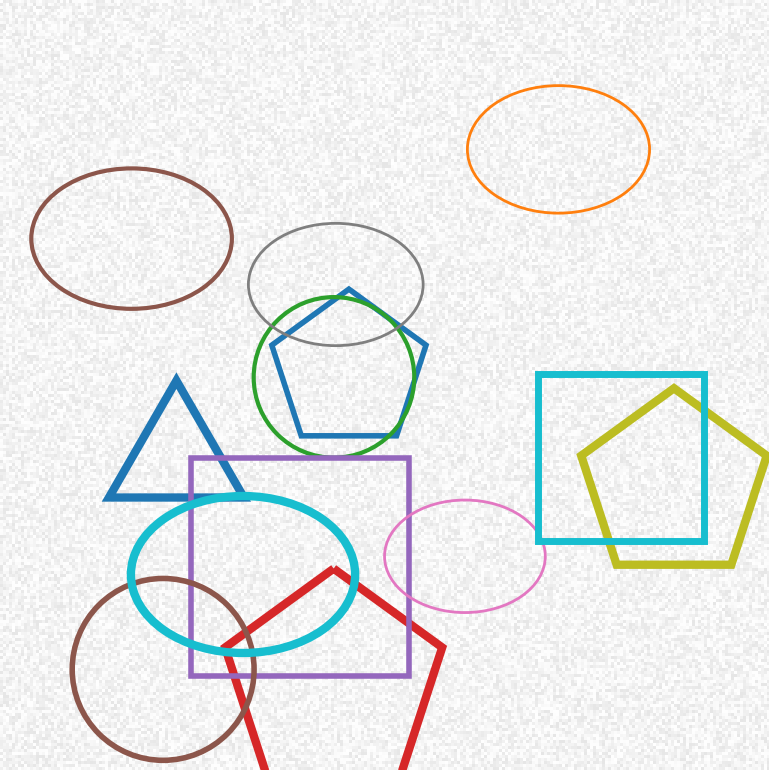[{"shape": "triangle", "thickness": 3, "radius": 0.51, "center": [0.229, 0.404]}, {"shape": "pentagon", "thickness": 2, "radius": 0.53, "center": [0.453, 0.519]}, {"shape": "oval", "thickness": 1, "radius": 0.59, "center": [0.725, 0.806]}, {"shape": "circle", "thickness": 1.5, "radius": 0.52, "center": [0.434, 0.51]}, {"shape": "pentagon", "thickness": 3, "radius": 0.74, "center": [0.433, 0.113]}, {"shape": "square", "thickness": 2, "radius": 0.71, "center": [0.389, 0.264]}, {"shape": "circle", "thickness": 2, "radius": 0.59, "center": [0.212, 0.131]}, {"shape": "oval", "thickness": 1.5, "radius": 0.65, "center": [0.171, 0.69]}, {"shape": "oval", "thickness": 1, "radius": 0.52, "center": [0.604, 0.278]}, {"shape": "oval", "thickness": 1, "radius": 0.57, "center": [0.436, 0.631]}, {"shape": "pentagon", "thickness": 3, "radius": 0.63, "center": [0.875, 0.369]}, {"shape": "oval", "thickness": 3, "radius": 0.73, "center": [0.316, 0.254]}, {"shape": "square", "thickness": 2.5, "radius": 0.54, "center": [0.806, 0.406]}]